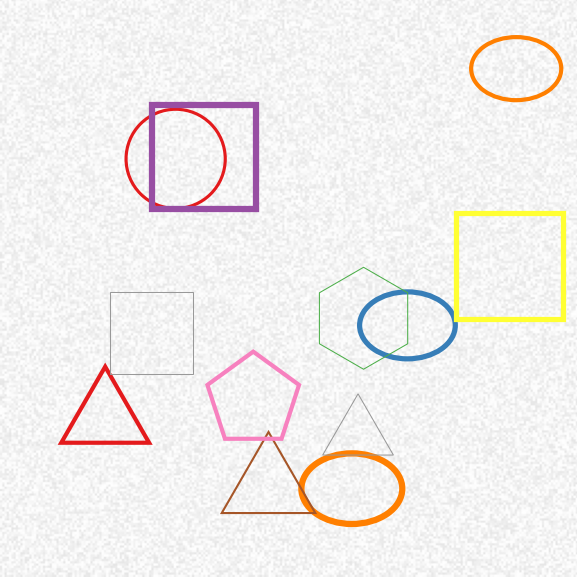[{"shape": "circle", "thickness": 1.5, "radius": 0.43, "center": [0.304, 0.724]}, {"shape": "triangle", "thickness": 2, "radius": 0.44, "center": [0.182, 0.276]}, {"shape": "oval", "thickness": 2.5, "radius": 0.41, "center": [0.706, 0.436]}, {"shape": "hexagon", "thickness": 0.5, "radius": 0.44, "center": [0.63, 0.448]}, {"shape": "square", "thickness": 3, "radius": 0.45, "center": [0.353, 0.727]}, {"shape": "oval", "thickness": 3, "radius": 0.44, "center": [0.609, 0.153]}, {"shape": "oval", "thickness": 2, "radius": 0.39, "center": [0.894, 0.88]}, {"shape": "square", "thickness": 2.5, "radius": 0.46, "center": [0.882, 0.539]}, {"shape": "triangle", "thickness": 1, "radius": 0.47, "center": [0.465, 0.158]}, {"shape": "pentagon", "thickness": 2, "radius": 0.42, "center": [0.439, 0.307]}, {"shape": "triangle", "thickness": 0.5, "radius": 0.35, "center": [0.62, 0.247]}, {"shape": "square", "thickness": 0.5, "radius": 0.36, "center": [0.263, 0.423]}]